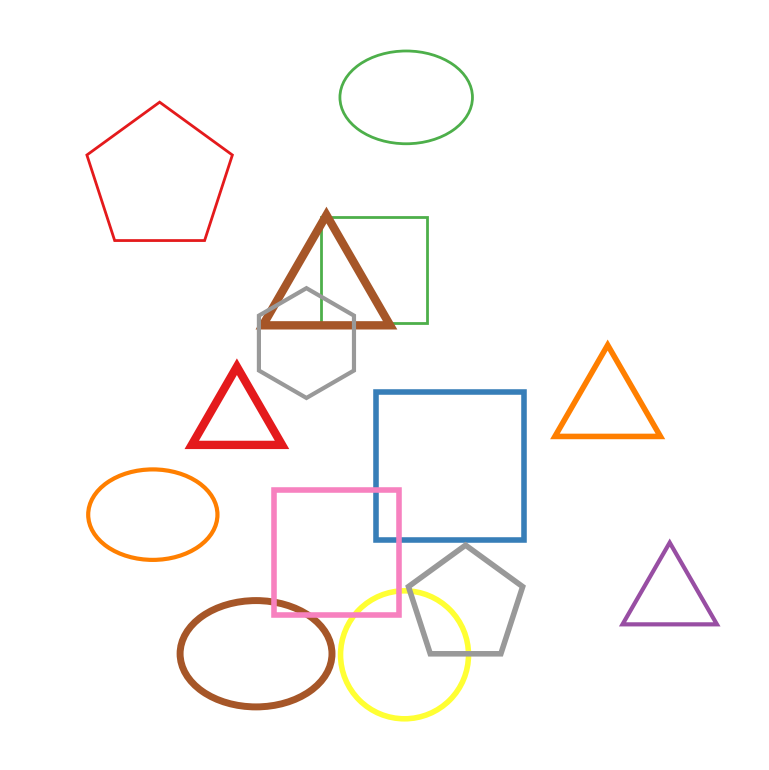[{"shape": "pentagon", "thickness": 1, "radius": 0.5, "center": [0.207, 0.768]}, {"shape": "triangle", "thickness": 3, "radius": 0.34, "center": [0.308, 0.456]}, {"shape": "square", "thickness": 2, "radius": 0.48, "center": [0.585, 0.395]}, {"shape": "square", "thickness": 1, "radius": 0.34, "center": [0.486, 0.649]}, {"shape": "oval", "thickness": 1, "radius": 0.43, "center": [0.528, 0.874]}, {"shape": "triangle", "thickness": 1.5, "radius": 0.35, "center": [0.87, 0.225]}, {"shape": "oval", "thickness": 1.5, "radius": 0.42, "center": [0.198, 0.332]}, {"shape": "triangle", "thickness": 2, "radius": 0.4, "center": [0.789, 0.473]}, {"shape": "circle", "thickness": 2, "radius": 0.42, "center": [0.525, 0.15]}, {"shape": "oval", "thickness": 2.5, "radius": 0.49, "center": [0.333, 0.151]}, {"shape": "triangle", "thickness": 3, "radius": 0.48, "center": [0.424, 0.625]}, {"shape": "square", "thickness": 2, "radius": 0.41, "center": [0.437, 0.282]}, {"shape": "pentagon", "thickness": 2, "radius": 0.39, "center": [0.605, 0.214]}, {"shape": "hexagon", "thickness": 1.5, "radius": 0.36, "center": [0.398, 0.554]}]